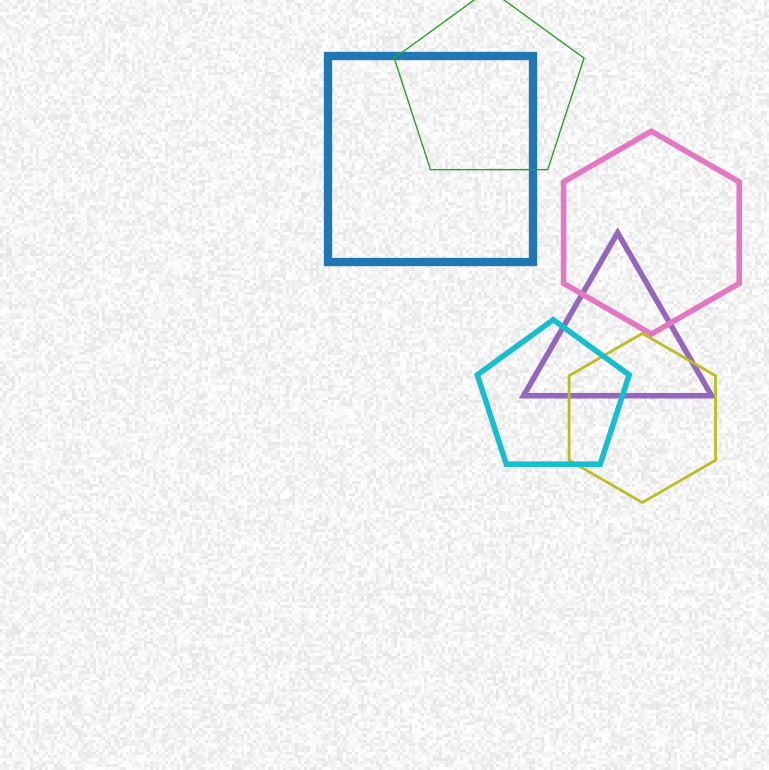[{"shape": "square", "thickness": 3, "radius": 0.67, "center": [0.559, 0.794]}, {"shape": "pentagon", "thickness": 0.5, "radius": 0.65, "center": [0.635, 0.884]}, {"shape": "triangle", "thickness": 2, "radius": 0.71, "center": [0.802, 0.557]}, {"shape": "hexagon", "thickness": 2, "radius": 0.66, "center": [0.846, 0.698]}, {"shape": "hexagon", "thickness": 1, "radius": 0.55, "center": [0.834, 0.457]}, {"shape": "pentagon", "thickness": 2, "radius": 0.52, "center": [0.719, 0.481]}]